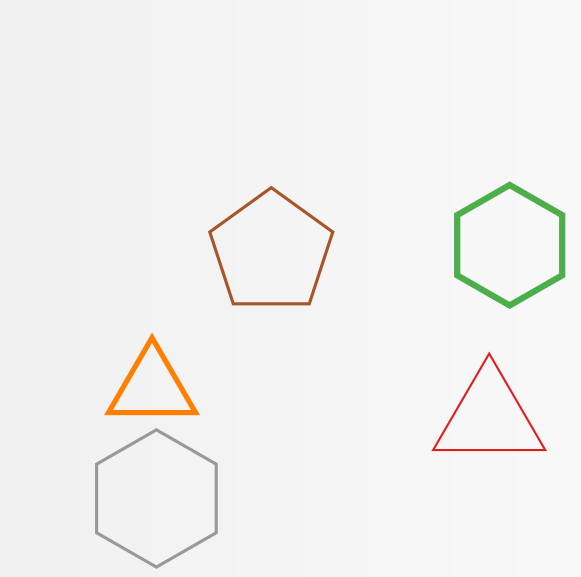[{"shape": "triangle", "thickness": 1, "radius": 0.56, "center": [0.842, 0.276]}, {"shape": "hexagon", "thickness": 3, "radius": 0.52, "center": [0.877, 0.575]}, {"shape": "triangle", "thickness": 2.5, "radius": 0.43, "center": [0.262, 0.328]}, {"shape": "pentagon", "thickness": 1.5, "radius": 0.56, "center": [0.467, 0.563]}, {"shape": "hexagon", "thickness": 1.5, "radius": 0.59, "center": [0.269, 0.136]}]